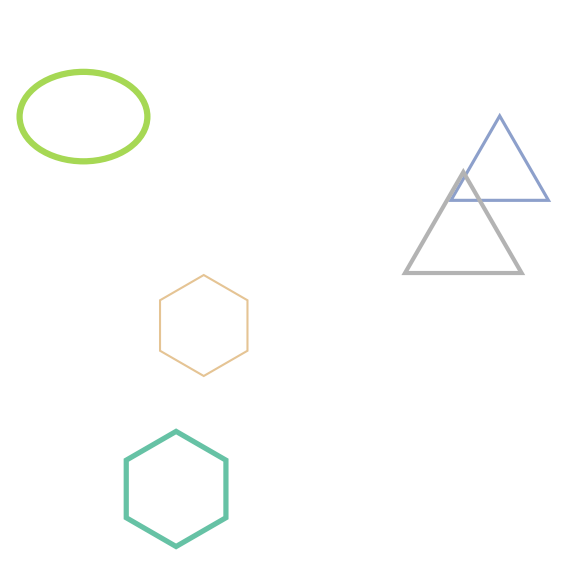[{"shape": "hexagon", "thickness": 2.5, "radius": 0.5, "center": [0.305, 0.152]}, {"shape": "triangle", "thickness": 1.5, "radius": 0.49, "center": [0.865, 0.701]}, {"shape": "oval", "thickness": 3, "radius": 0.55, "center": [0.145, 0.797]}, {"shape": "hexagon", "thickness": 1, "radius": 0.44, "center": [0.353, 0.435]}, {"shape": "triangle", "thickness": 2, "radius": 0.58, "center": [0.802, 0.585]}]